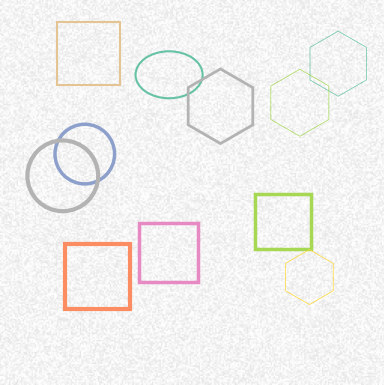[{"shape": "oval", "thickness": 1.5, "radius": 0.44, "center": [0.439, 0.806]}, {"shape": "hexagon", "thickness": 0.5, "radius": 0.42, "center": [0.878, 0.835]}, {"shape": "square", "thickness": 3, "radius": 0.42, "center": [0.253, 0.281]}, {"shape": "circle", "thickness": 2.5, "radius": 0.39, "center": [0.22, 0.6]}, {"shape": "square", "thickness": 2.5, "radius": 0.38, "center": [0.438, 0.344]}, {"shape": "hexagon", "thickness": 0.5, "radius": 0.44, "center": [0.779, 0.733]}, {"shape": "square", "thickness": 2.5, "radius": 0.36, "center": [0.735, 0.425]}, {"shape": "hexagon", "thickness": 0.5, "radius": 0.36, "center": [0.804, 0.28]}, {"shape": "square", "thickness": 1.5, "radius": 0.41, "center": [0.229, 0.862]}, {"shape": "hexagon", "thickness": 2, "radius": 0.48, "center": [0.573, 0.724]}, {"shape": "circle", "thickness": 3, "radius": 0.46, "center": [0.163, 0.543]}]